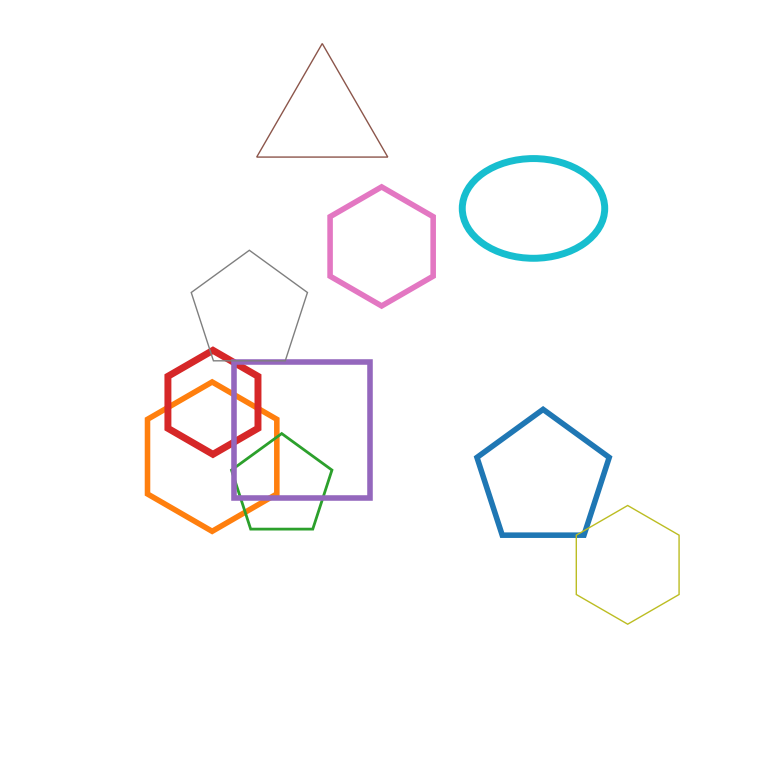[{"shape": "pentagon", "thickness": 2, "radius": 0.45, "center": [0.705, 0.378]}, {"shape": "hexagon", "thickness": 2, "radius": 0.48, "center": [0.276, 0.407]}, {"shape": "pentagon", "thickness": 1, "radius": 0.34, "center": [0.366, 0.368]}, {"shape": "hexagon", "thickness": 2.5, "radius": 0.34, "center": [0.277, 0.478]}, {"shape": "square", "thickness": 2, "radius": 0.44, "center": [0.392, 0.442]}, {"shape": "triangle", "thickness": 0.5, "radius": 0.49, "center": [0.418, 0.845]}, {"shape": "hexagon", "thickness": 2, "radius": 0.39, "center": [0.496, 0.68]}, {"shape": "pentagon", "thickness": 0.5, "radius": 0.4, "center": [0.324, 0.596]}, {"shape": "hexagon", "thickness": 0.5, "radius": 0.39, "center": [0.815, 0.266]}, {"shape": "oval", "thickness": 2.5, "radius": 0.46, "center": [0.693, 0.729]}]